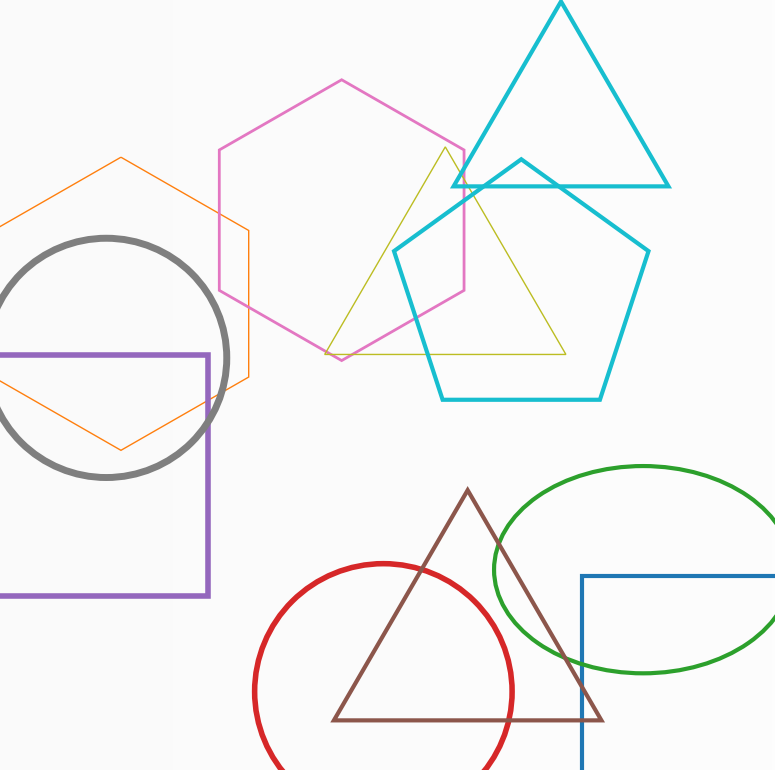[{"shape": "square", "thickness": 1.5, "radius": 0.68, "center": [0.887, 0.116]}, {"shape": "hexagon", "thickness": 0.5, "radius": 0.95, "center": [0.156, 0.606]}, {"shape": "oval", "thickness": 1.5, "radius": 0.96, "center": [0.83, 0.26]}, {"shape": "circle", "thickness": 2, "radius": 0.83, "center": [0.495, 0.102]}, {"shape": "square", "thickness": 2, "radius": 0.78, "center": [0.112, 0.383]}, {"shape": "triangle", "thickness": 1.5, "radius": 1.0, "center": [0.603, 0.164]}, {"shape": "hexagon", "thickness": 1, "radius": 0.91, "center": [0.441, 0.714]}, {"shape": "circle", "thickness": 2.5, "radius": 0.78, "center": [0.137, 0.535]}, {"shape": "triangle", "thickness": 0.5, "radius": 0.9, "center": [0.575, 0.63]}, {"shape": "pentagon", "thickness": 1.5, "radius": 0.86, "center": [0.673, 0.62]}, {"shape": "triangle", "thickness": 1.5, "radius": 0.8, "center": [0.724, 0.838]}]